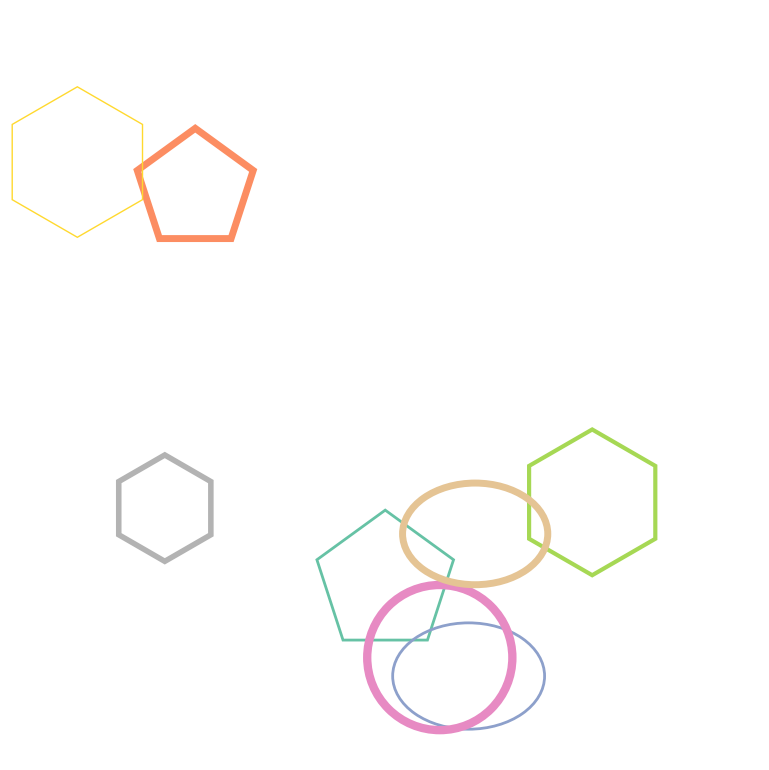[{"shape": "pentagon", "thickness": 1, "radius": 0.47, "center": [0.5, 0.244]}, {"shape": "pentagon", "thickness": 2.5, "radius": 0.4, "center": [0.254, 0.754]}, {"shape": "oval", "thickness": 1, "radius": 0.49, "center": [0.609, 0.122]}, {"shape": "circle", "thickness": 3, "radius": 0.47, "center": [0.571, 0.146]}, {"shape": "hexagon", "thickness": 1.5, "radius": 0.47, "center": [0.769, 0.348]}, {"shape": "hexagon", "thickness": 0.5, "radius": 0.49, "center": [0.1, 0.79]}, {"shape": "oval", "thickness": 2.5, "radius": 0.47, "center": [0.617, 0.307]}, {"shape": "hexagon", "thickness": 2, "radius": 0.35, "center": [0.214, 0.34]}]